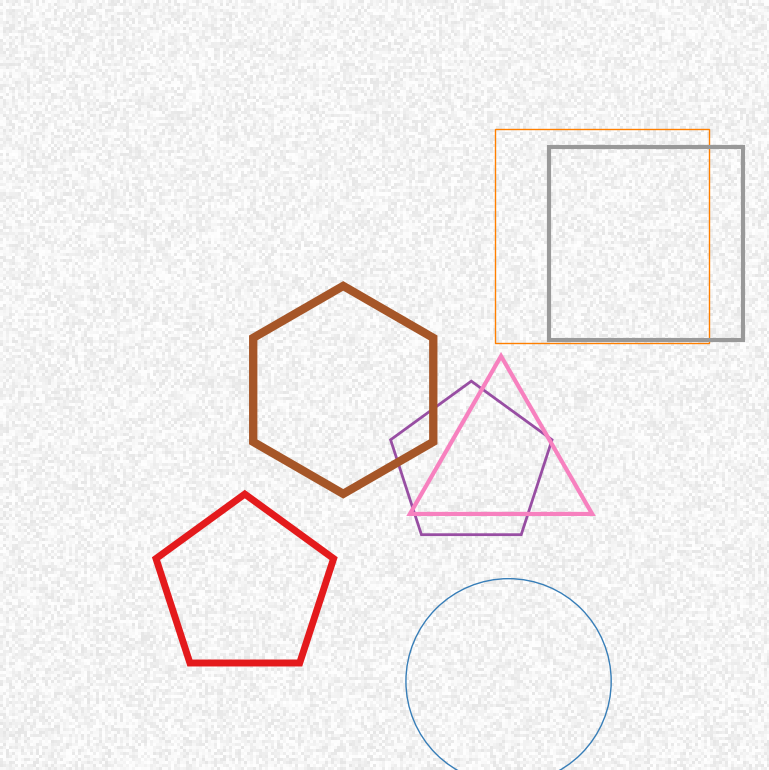[{"shape": "pentagon", "thickness": 2.5, "radius": 0.61, "center": [0.318, 0.237]}, {"shape": "circle", "thickness": 0.5, "radius": 0.67, "center": [0.66, 0.115]}, {"shape": "pentagon", "thickness": 1, "radius": 0.55, "center": [0.612, 0.395]}, {"shape": "square", "thickness": 0.5, "radius": 0.69, "center": [0.782, 0.693]}, {"shape": "hexagon", "thickness": 3, "radius": 0.68, "center": [0.446, 0.494]}, {"shape": "triangle", "thickness": 1.5, "radius": 0.68, "center": [0.651, 0.401]}, {"shape": "square", "thickness": 1.5, "radius": 0.63, "center": [0.839, 0.684]}]